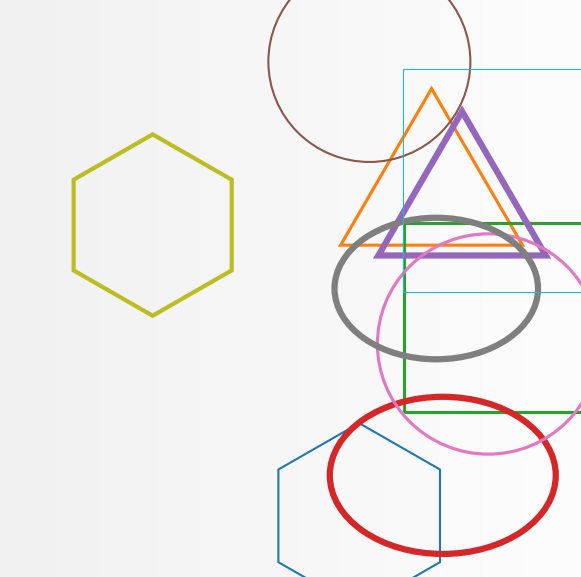[{"shape": "hexagon", "thickness": 1, "radius": 0.8, "center": [0.618, 0.106]}, {"shape": "triangle", "thickness": 1.5, "radius": 0.9, "center": [0.742, 0.665]}, {"shape": "square", "thickness": 1.5, "radius": 0.82, "center": [0.858, 0.45]}, {"shape": "oval", "thickness": 3, "radius": 0.97, "center": [0.762, 0.176]}, {"shape": "triangle", "thickness": 3, "radius": 0.83, "center": [0.795, 0.64]}, {"shape": "circle", "thickness": 1, "radius": 0.87, "center": [0.635, 0.892]}, {"shape": "circle", "thickness": 1.5, "radius": 0.95, "center": [0.84, 0.403]}, {"shape": "oval", "thickness": 3, "radius": 0.88, "center": [0.751, 0.5]}, {"shape": "hexagon", "thickness": 2, "radius": 0.79, "center": [0.263, 0.609]}, {"shape": "square", "thickness": 0.5, "radius": 0.97, "center": [0.887, 0.687]}]